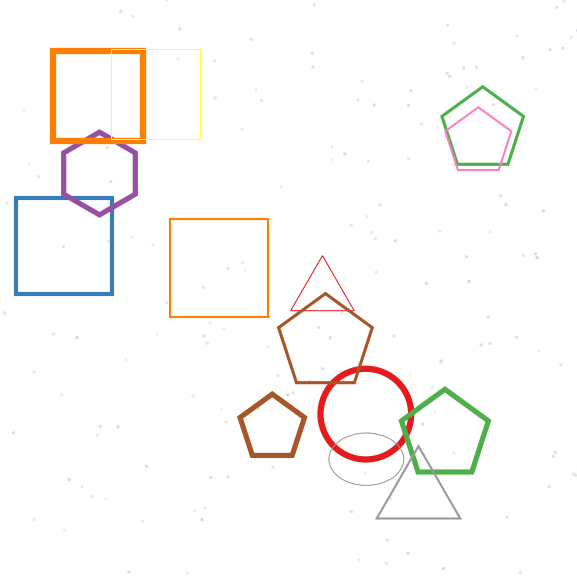[{"shape": "triangle", "thickness": 0.5, "radius": 0.32, "center": [0.558, 0.493]}, {"shape": "circle", "thickness": 3, "radius": 0.39, "center": [0.634, 0.282]}, {"shape": "square", "thickness": 2, "radius": 0.42, "center": [0.111, 0.574]}, {"shape": "pentagon", "thickness": 2.5, "radius": 0.4, "center": [0.77, 0.246]}, {"shape": "pentagon", "thickness": 1.5, "radius": 0.37, "center": [0.836, 0.775]}, {"shape": "hexagon", "thickness": 2.5, "radius": 0.36, "center": [0.172, 0.699]}, {"shape": "square", "thickness": 3, "radius": 0.39, "center": [0.17, 0.834]}, {"shape": "square", "thickness": 1, "radius": 0.42, "center": [0.379, 0.535]}, {"shape": "square", "thickness": 0.5, "radius": 0.39, "center": [0.269, 0.837]}, {"shape": "pentagon", "thickness": 2.5, "radius": 0.29, "center": [0.471, 0.258]}, {"shape": "pentagon", "thickness": 1.5, "radius": 0.43, "center": [0.564, 0.405]}, {"shape": "pentagon", "thickness": 1, "radius": 0.3, "center": [0.828, 0.753]}, {"shape": "oval", "thickness": 0.5, "radius": 0.32, "center": [0.634, 0.204]}, {"shape": "triangle", "thickness": 1, "radius": 0.42, "center": [0.725, 0.143]}]